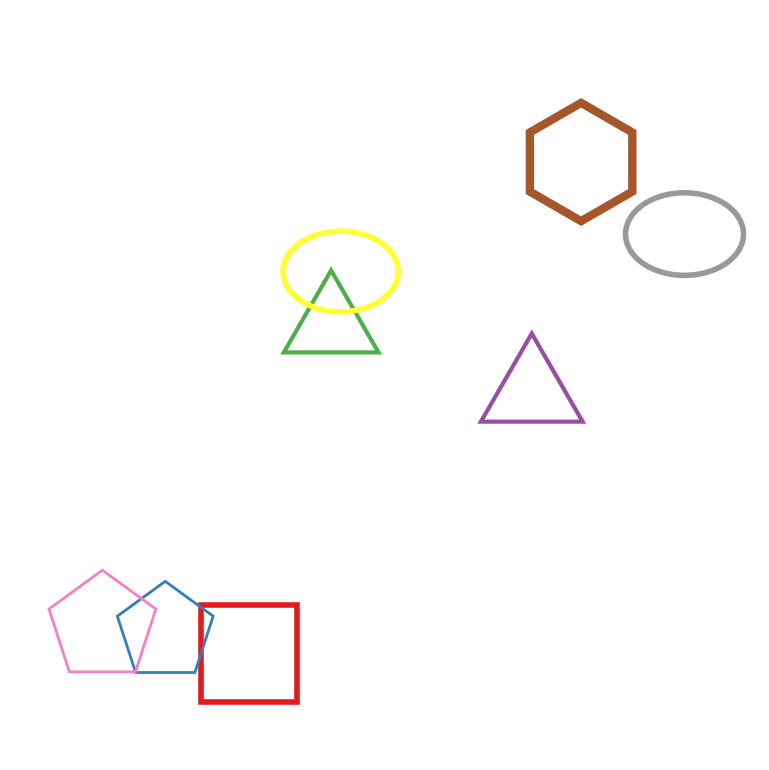[{"shape": "square", "thickness": 2, "radius": 0.31, "center": [0.323, 0.152]}, {"shape": "pentagon", "thickness": 1, "radius": 0.33, "center": [0.215, 0.18]}, {"shape": "triangle", "thickness": 1.5, "radius": 0.35, "center": [0.43, 0.578]}, {"shape": "triangle", "thickness": 1.5, "radius": 0.38, "center": [0.691, 0.491]}, {"shape": "oval", "thickness": 2, "radius": 0.37, "center": [0.442, 0.647]}, {"shape": "hexagon", "thickness": 3, "radius": 0.38, "center": [0.755, 0.79]}, {"shape": "pentagon", "thickness": 1, "radius": 0.36, "center": [0.133, 0.187]}, {"shape": "oval", "thickness": 2, "radius": 0.38, "center": [0.889, 0.696]}]